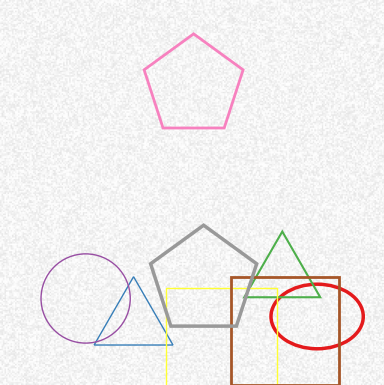[{"shape": "oval", "thickness": 2.5, "radius": 0.6, "center": [0.824, 0.178]}, {"shape": "triangle", "thickness": 1, "radius": 0.59, "center": [0.347, 0.163]}, {"shape": "triangle", "thickness": 1.5, "radius": 0.57, "center": [0.733, 0.285]}, {"shape": "circle", "thickness": 1, "radius": 0.58, "center": [0.222, 0.225]}, {"shape": "square", "thickness": 1, "radius": 0.72, "center": [0.576, 0.106]}, {"shape": "square", "thickness": 2, "radius": 0.7, "center": [0.741, 0.14]}, {"shape": "pentagon", "thickness": 2, "radius": 0.68, "center": [0.503, 0.777]}, {"shape": "pentagon", "thickness": 2.5, "radius": 0.72, "center": [0.529, 0.27]}]